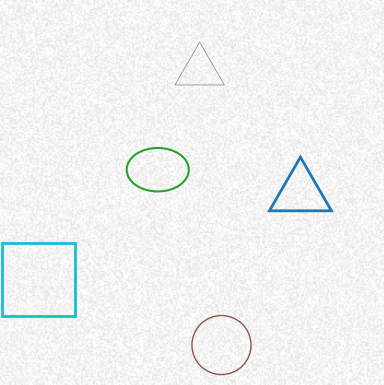[{"shape": "triangle", "thickness": 2, "radius": 0.46, "center": [0.78, 0.499]}, {"shape": "oval", "thickness": 1.5, "radius": 0.4, "center": [0.41, 0.559]}, {"shape": "circle", "thickness": 1, "radius": 0.38, "center": [0.575, 0.104]}, {"shape": "triangle", "thickness": 0.5, "radius": 0.37, "center": [0.519, 0.816]}, {"shape": "square", "thickness": 2, "radius": 0.47, "center": [0.101, 0.273]}]